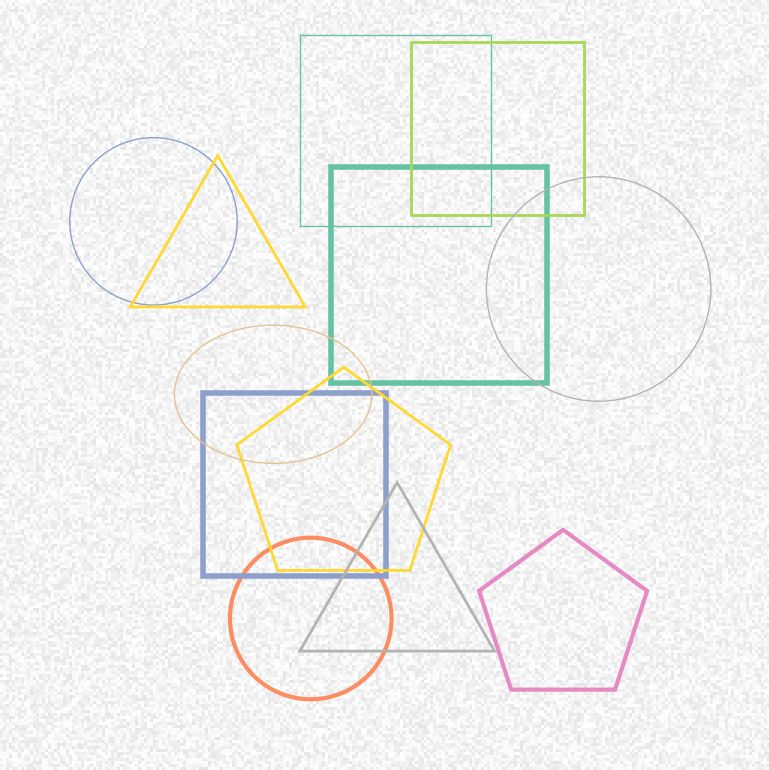[{"shape": "square", "thickness": 2, "radius": 0.7, "center": [0.57, 0.643]}, {"shape": "square", "thickness": 0.5, "radius": 0.62, "center": [0.514, 0.83]}, {"shape": "circle", "thickness": 1.5, "radius": 0.52, "center": [0.404, 0.197]}, {"shape": "circle", "thickness": 0.5, "radius": 0.54, "center": [0.199, 0.713]}, {"shape": "square", "thickness": 2, "radius": 0.59, "center": [0.382, 0.371]}, {"shape": "pentagon", "thickness": 1.5, "radius": 0.57, "center": [0.731, 0.197]}, {"shape": "square", "thickness": 1, "radius": 0.56, "center": [0.646, 0.833]}, {"shape": "pentagon", "thickness": 1, "radius": 0.73, "center": [0.446, 0.377]}, {"shape": "triangle", "thickness": 1, "radius": 0.66, "center": [0.283, 0.667]}, {"shape": "oval", "thickness": 0.5, "radius": 0.64, "center": [0.355, 0.488]}, {"shape": "triangle", "thickness": 1, "radius": 0.73, "center": [0.516, 0.227]}, {"shape": "circle", "thickness": 0.5, "radius": 0.73, "center": [0.777, 0.625]}]